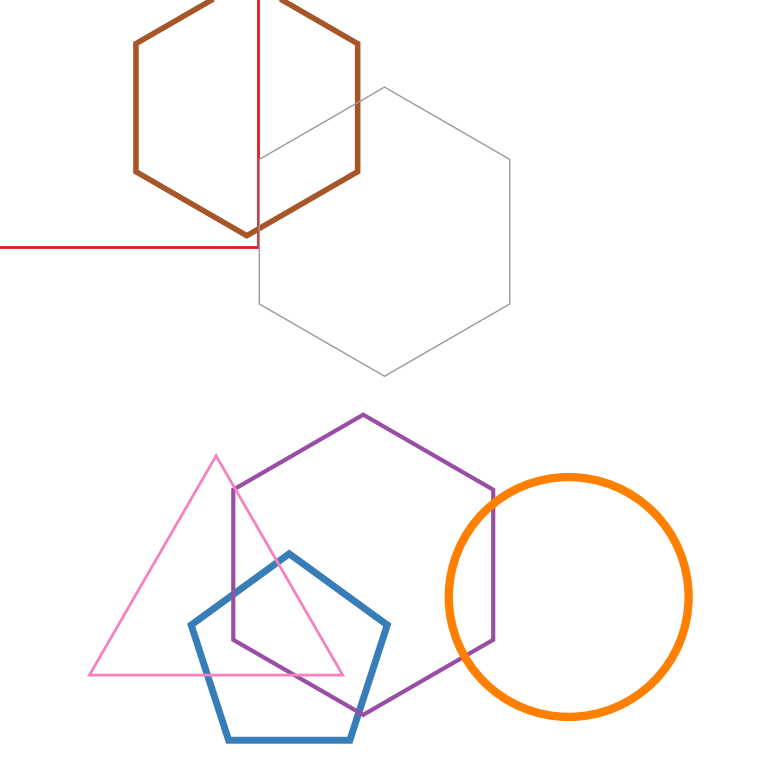[{"shape": "square", "thickness": 1, "radius": 0.98, "center": [0.138, 0.875]}, {"shape": "pentagon", "thickness": 2.5, "radius": 0.67, "center": [0.376, 0.147]}, {"shape": "hexagon", "thickness": 1.5, "radius": 0.97, "center": [0.472, 0.267]}, {"shape": "circle", "thickness": 3, "radius": 0.78, "center": [0.739, 0.225]}, {"shape": "hexagon", "thickness": 2, "radius": 0.83, "center": [0.321, 0.86]}, {"shape": "triangle", "thickness": 1, "radius": 0.95, "center": [0.281, 0.218]}, {"shape": "hexagon", "thickness": 0.5, "radius": 0.94, "center": [0.499, 0.699]}]